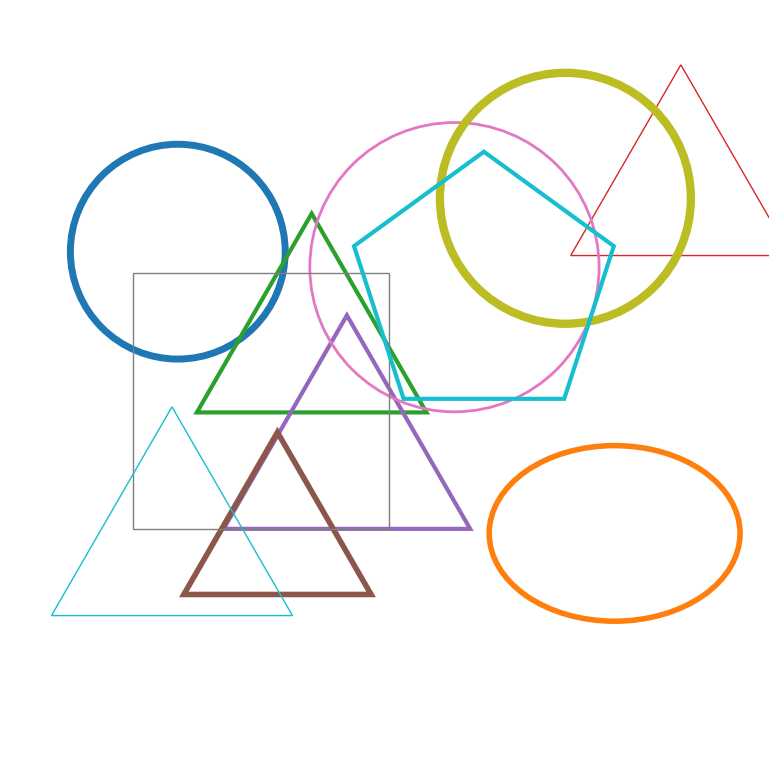[{"shape": "circle", "thickness": 2.5, "radius": 0.7, "center": [0.231, 0.673]}, {"shape": "oval", "thickness": 2, "radius": 0.81, "center": [0.798, 0.307]}, {"shape": "triangle", "thickness": 1.5, "radius": 0.86, "center": [0.405, 0.55]}, {"shape": "triangle", "thickness": 0.5, "radius": 0.83, "center": [0.884, 0.751]}, {"shape": "triangle", "thickness": 1.5, "radius": 0.92, "center": [0.451, 0.406]}, {"shape": "triangle", "thickness": 2, "radius": 0.7, "center": [0.36, 0.298]}, {"shape": "circle", "thickness": 1, "radius": 0.94, "center": [0.59, 0.653]}, {"shape": "square", "thickness": 0.5, "radius": 0.83, "center": [0.339, 0.479]}, {"shape": "circle", "thickness": 3, "radius": 0.81, "center": [0.734, 0.742]}, {"shape": "triangle", "thickness": 0.5, "radius": 0.9, "center": [0.223, 0.291]}, {"shape": "pentagon", "thickness": 1.5, "radius": 0.89, "center": [0.628, 0.626]}]